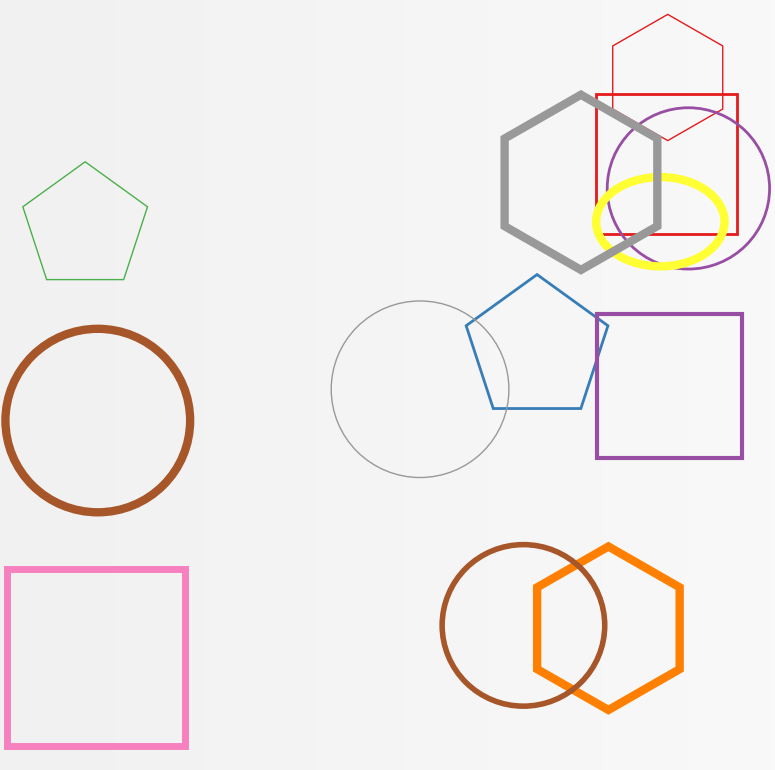[{"shape": "square", "thickness": 1, "radius": 0.46, "center": [0.86, 0.787]}, {"shape": "hexagon", "thickness": 0.5, "radius": 0.41, "center": [0.862, 0.899]}, {"shape": "pentagon", "thickness": 1, "radius": 0.48, "center": [0.693, 0.547]}, {"shape": "pentagon", "thickness": 0.5, "radius": 0.42, "center": [0.11, 0.705]}, {"shape": "circle", "thickness": 1, "radius": 0.52, "center": [0.888, 0.755]}, {"shape": "square", "thickness": 1.5, "radius": 0.47, "center": [0.864, 0.499]}, {"shape": "hexagon", "thickness": 3, "radius": 0.53, "center": [0.785, 0.184]}, {"shape": "oval", "thickness": 3, "radius": 0.41, "center": [0.852, 0.712]}, {"shape": "circle", "thickness": 2, "radius": 0.52, "center": [0.675, 0.188]}, {"shape": "circle", "thickness": 3, "radius": 0.6, "center": [0.126, 0.454]}, {"shape": "square", "thickness": 2.5, "radius": 0.58, "center": [0.124, 0.146]}, {"shape": "circle", "thickness": 0.5, "radius": 0.57, "center": [0.542, 0.494]}, {"shape": "hexagon", "thickness": 3, "radius": 0.57, "center": [0.75, 0.763]}]